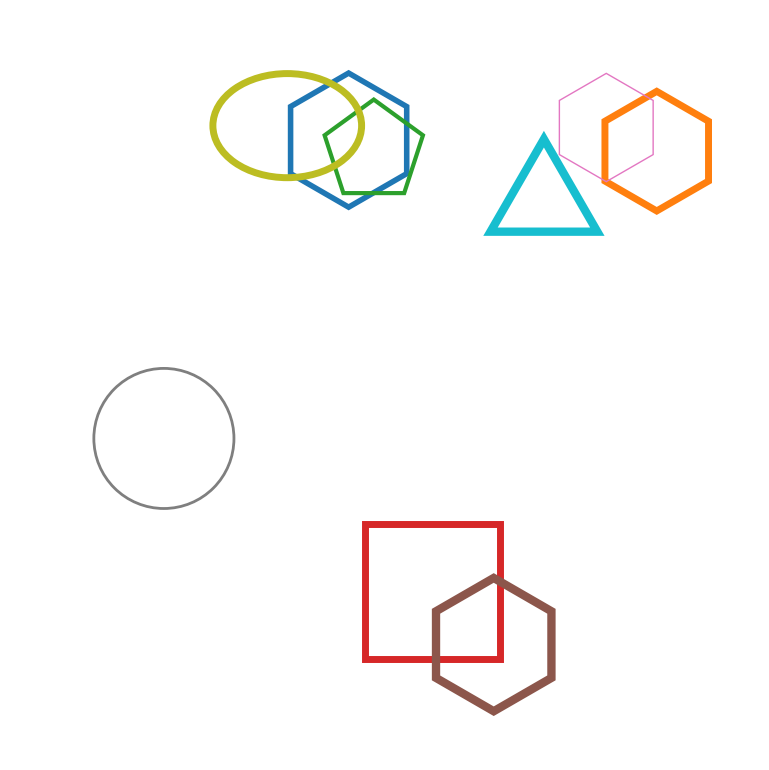[{"shape": "hexagon", "thickness": 2, "radius": 0.44, "center": [0.453, 0.818]}, {"shape": "hexagon", "thickness": 2.5, "radius": 0.39, "center": [0.853, 0.804]}, {"shape": "pentagon", "thickness": 1.5, "radius": 0.34, "center": [0.485, 0.804]}, {"shape": "square", "thickness": 2.5, "radius": 0.44, "center": [0.562, 0.232]}, {"shape": "hexagon", "thickness": 3, "radius": 0.43, "center": [0.641, 0.163]}, {"shape": "hexagon", "thickness": 0.5, "radius": 0.35, "center": [0.787, 0.834]}, {"shape": "circle", "thickness": 1, "radius": 0.45, "center": [0.213, 0.431]}, {"shape": "oval", "thickness": 2.5, "radius": 0.48, "center": [0.373, 0.837]}, {"shape": "triangle", "thickness": 3, "radius": 0.4, "center": [0.706, 0.739]}]